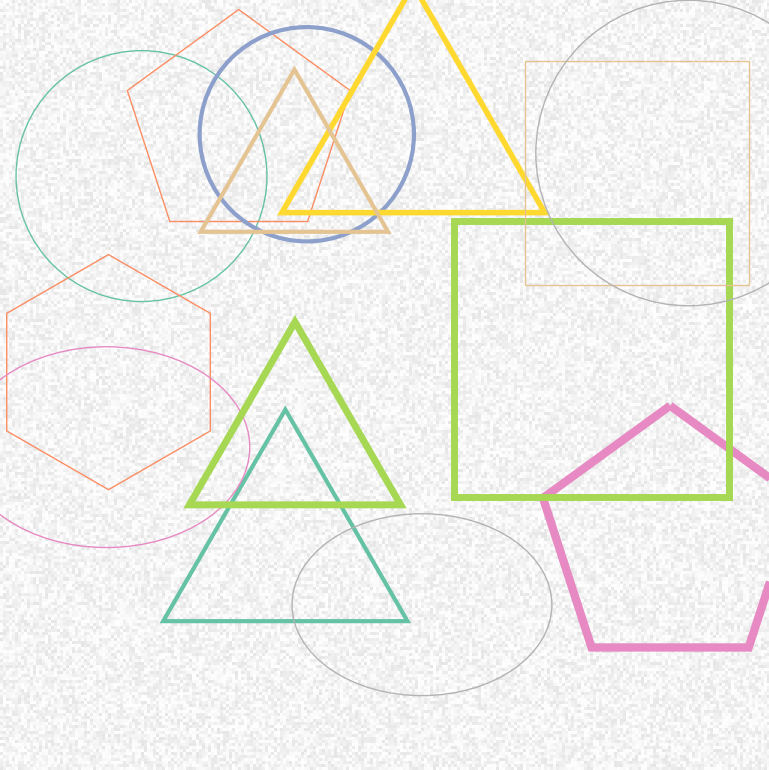[{"shape": "circle", "thickness": 0.5, "radius": 0.81, "center": [0.184, 0.771]}, {"shape": "triangle", "thickness": 1.5, "radius": 0.92, "center": [0.371, 0.285]}, {"shape": "pentagon", "thickness": 0.5, "radius": 0.76, "center": [0.31, 0.835]}, {"shape": "hexagon", "thickness": 0.5, "radius": 0.76, "center": [0.141, 0.517]}, {"shape": "circle", "thickness": 1.5, "radius": 0.7, "center": [0.398, 0.826]}, {"shape": "pentagon", "thickness": 3, "radius": 0.87, "center": [0.87, 0.3]}, {"shape": "oval", "thickness": 0.5, "radius": 0.93, "center": [0.138, 0.419]}, {"shape": "triangle", "thickness": 2.5, "radius": 0.79, "center": [0.383, 0.424]}, {"shape": "square", "thickness": 2.5, "radius": 0.89, "center": [0.768, 0.533]}, {"shape": "triangle", "thickness": 2, "radius": 0.99, "center": [0.537, 0.822]}, {"shape": "triangle", "thickness": 1.5, "radius": 0.7, "center": [0.382, 0.769]}, {"shape": "square", "thickness": 0.5, "radius": 0.73, "center": [0.827, 0.776]}, {"shape": "oval", "thickness": 0.5, "radius": 0.84, "center": [0.548, 0.215]}, {"shape": "circle", "thickness": 0.5, "radius": 0.99, "center": [0.894, 0.801]}]